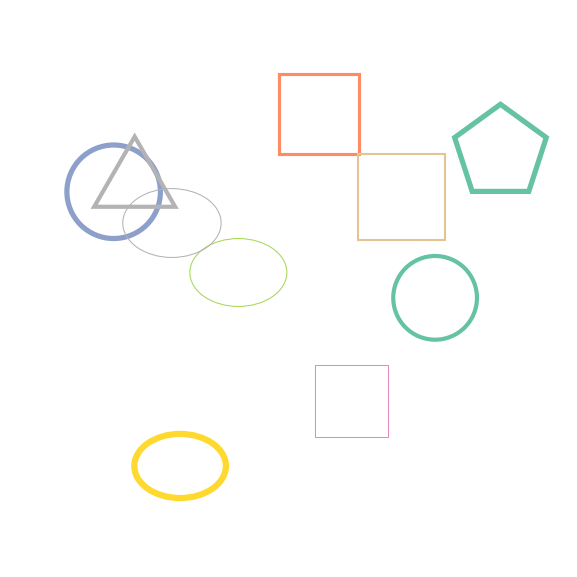[{"shape": "pentagon", "thickness": 2.5, "radius": 0.42, "center": [0.867, 0.735]}, {"shape": "circle", "thickness": 2, "radius": 0.36, "center": [0.753, 0.483]}, {"shape": "square", "thickness": 1.5, "radius": 0.35, "center": [0.552, 0.802]}, {"shape": "circle", "thickness": 2.5, "radius": 0.4, "center": [0.197, 0.667]}, {"shape": "square", "thickness": 0.5, "radius": 0.31, "center": [0.609, 0.305]}, {"shape": "oval", "thickness": 0.5, "radius": 0.42, "center": [0.413, 0.527]}, {"shape": "oval", "thickness": 3, "radius": 0.4, "center": [0.312, 0.192]}, {"shape": "square", "thickness": 1, "radius": 0.37, "center": [0.695, 0.657]}, {"shape": "triangle", "thickness": 2, "radius": 0.4, "center": [0.233, 0.682]}, {"shape": "oval", "thickness": 0.5, "radius": 0.43, "center": [0.298, 0.613]}]